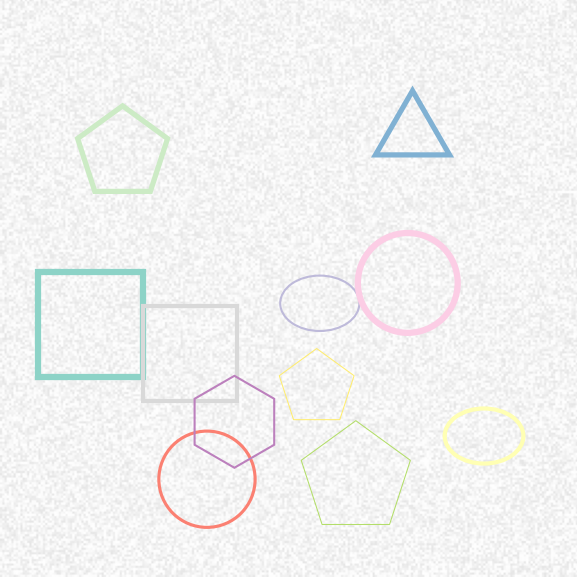[{"shape": "square", "thickness": 3, "radius": 0.45, "center": [0.157, 0.437]}, {"shape": "oval", "thickness": 2, "radius": 0.34, "center": [0.838, 0.244]}, {"shape": "oval", "thickness": 1, "radius": 0.34, "center": [0.554, 0.474]}, {"shape": "circle", "thickness": 1.5, "radius": 0.42, "center": [0.358, 0.169]}, {"shape": "triangle", "thickness": 2.5, "radius": 0.37, "center": [0.714, 0.768]}, {"shape": "pentagon", "thickness": 0.5, "radius": 0.5, "center": [0.616, 0.171]}, {"shape": "circle", "thickness": 3, "radius": 0.43, "center": [0.706, 0.509]}, {"shape": "square", "thickness": 2, "radius": 0.41, "center": [0.329, 0.387]}, {"shape": "hexagon", "thickness": 1, "radius": 0.4, "center": [0.406, 0.269]}, {"shape": "pentagon", "thickness": 2.5, "radius": 0.41, "center": [0.212, 0.734]}, {"shape": "pentagon", "thickness": 0.5, "radius": 0.34, "center": [0.548, 0.328]}]